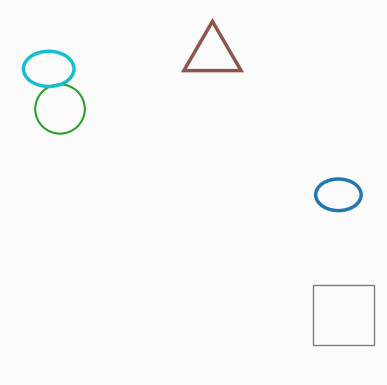[{"shape": "oval", "thickness": 2.5, "radius": 0.29, "center": [0.873, 0.494]}, {"shape": "circle", "thickness": 1.5, "radius": 0.32, "center": [0.155, 0.717]}, {"shape": "triangle", "thickness": 2.5, "radius": 0.43, "center": [0.548, 0.859]}, {"shape": "square", "thickness": 1, "radius": 0.39, "center": [0.886, 0.182]}, {"shape": "oval", "thickness": 2.5, "radius": 0.33, "center": [0.126, 0.821]}]